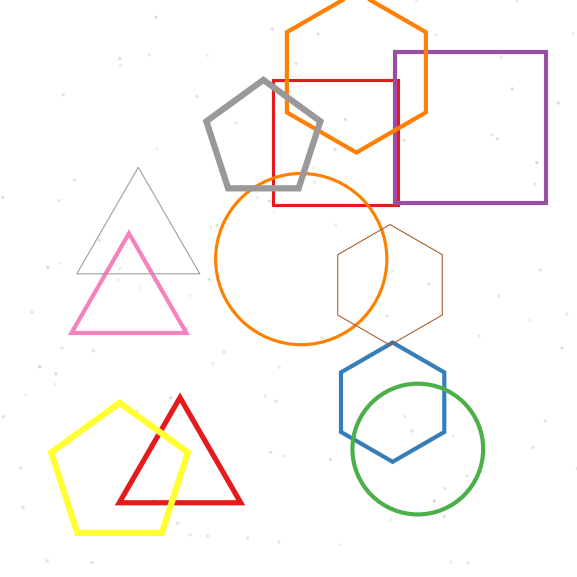[{"shape": "square", "thickness": 1.5, "radius": 0.54, "center": [0.58, 0.753]}, {"shape": "triangle", "thickness": 2.5, "radius": 0.61, "center": [0.312, 0.189]}, {"shape": "hexagon", "thickness": 2, "radius": 0.52, "center": [0.68, 0.303]}, {"shape": "circle", "thickness": 2, "radius": 0.57, "center": [0.723, 0.222]}, {"shape": "square", "thickness": 2, "radius": 0.65, "center": [0.814, 0.779]}, {"shape": "hexagon", "thickness": 2, "radius": 0.69, "center": [0.617, 0.874]}, {"shape": "circle", "thickness": 1.5, "radius": 0.74, "center": [0.522, 0.551]}, {"shape": "pentagon", "thickness": 3, "radius": 0.62, "center": [0.207, 0.177]}, {"shape": "hexagon", "thickness": 0.5, "radius": 0.52, "center": [0.675, 0.506]}, {"shape": "triangle", "thickness": 2, "radius": 0.57, "center": [0.223, 0.48]}, {"shape": "pentagon", "thickness": 3, "radius": 0.52, "center": [0.456, 0.757]}, {"shape": "triangle", "thickness": 0.5, "radius": 0.62, "center": [0.239, 0.586]}]